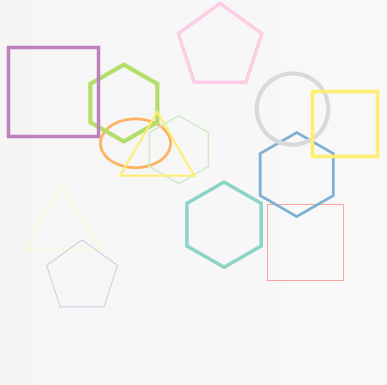[{"shape": "hexagon", "thickness": 2.5, "radius": 0.55, "center": [0.578, 0.416]}, {"shape": "triangle", "thickness": 0.5, "radius": 0.57, "center": [0.161, 0.407]}, {"shape": "pentagon", "thickness": 0.5, "radius": 0.48, "center": [0.212, 0.281]}, {"shape": "square", "thickness": 0.5, "radius": 0.49, "center": [0.787, 0.372]}, {"shape": "hexagon", "thickness": 2, "radius": 0.55, "center": [0.766, 0.547]}, {"shape": "oval", "thickness": 2, "radius": 0.45, "center": [0.35, 0.628]}, {"shape": "hexagon", "thickness": 3, "radius": 0.5, "center": [0.32, 0.732]}, {"shape": "pentagon", "thickness": 2.5, "radius": 0.57, "center": [0.568, 0.878]}, {"shape": "circle", "thickness": 3, "radius": 0.46, "center": [0.755, 0.717]}, {"shape": "square", "thickness": 2.5, "radius": 0.58, "center": [0.137, 0.762]}, {"shape": "hexagon", "thickness": 1, "radius": 0.44, "center": [0.462, 0.611]}, {"shape": "triangle", "thickness": 1.5, "radius": 0.55, "center": [0.406, 0.599]}, {"shape": "square", "thickness": 2.5, "radius": 0.42, "center": [0.889, 0.678]}]